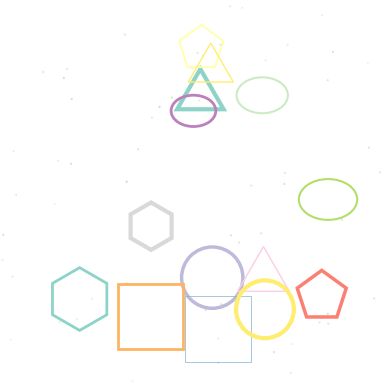[{"shape": "triangle", "thickness": 3, "radius": 0.35, "center": [0.52, 0.751]}, {"shape": "hexagon", "thickness": 2, "radius": 0.41, "center": [0.207, 0.223]}, {"shape": "pentagon", "thickness": 1.5, "radius": 0.3, "center": [0.523, 0.875]}, {"shape": "circle", "thickness": 2.5, "radius": 0.4, "center": [0.551, 0.279]}, {"shape": "pentagon", "thickness": 2.5, "radius": 0.33, "center": [0.836, 0.231]}, {"shape": "square", "thickness": 0.5, "radius": 0.43, "center": [0.566, 0.144]}, {"shape": "square", "thickness": 2, "radius": 0.42, "center": [0.392, 0.178]}, {"shape": "oval", "thickness": 1.5, "radius": 0.38, "center": [0.852, 0.482]}, {"shape": "triangle", "thickness": 1, "radius": 0.39, "center": [0.684, 0.282]}, {"shape": "hexagon", "thickness": 3, "radius": 0.31, "center": [0.392, 0.412]}, {"shape": "oval", "thickness": 2, "radius": 0.29, "center": [0.502, 0.712]}, {"shape": "oval", "thickness": 1.5, "radius": 0.33, "center": [0.681, 0.753]}, {"shape": "circle", "thickness": 3, "radius": 0.38, "center": [0.688, 0.197]}, {"shape": "triangle", "thickness": 1, "radius": 0.34, "center": [0.547, 0.821]}]